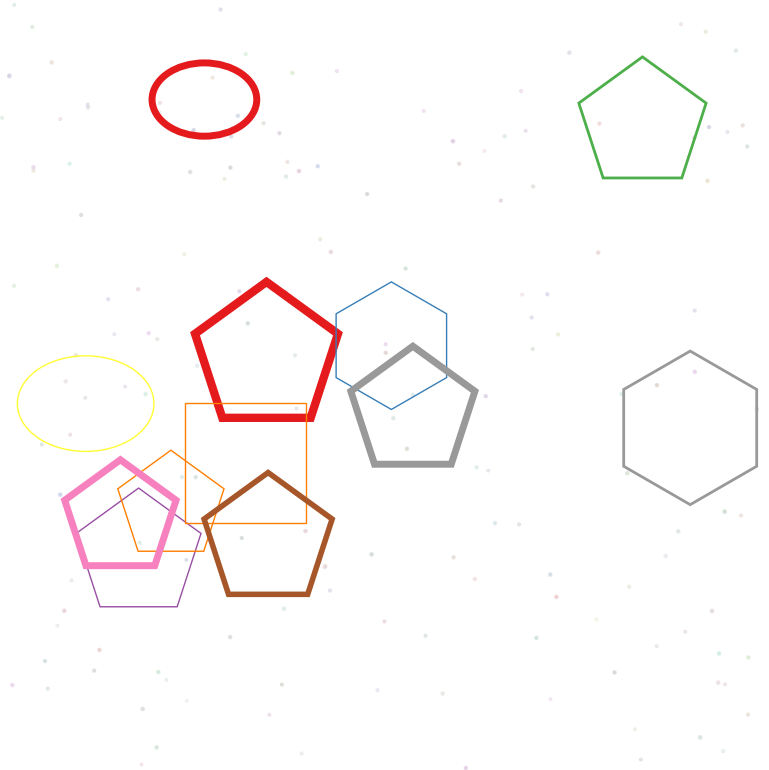[{"shape": "oval", "thickness": 2.5, "radius": 0.34, "center": [0.265, 0.871]}, {"shape": "pentagon", "thickness": 3, "radius": 0.49, "center": [0.346, 0.536]}, {"shape": "hexagon", "thickness": 0.5, "radius": 0.41, "center": [0.508, 0.551]}, {"shape": "pentagon", "thickness": 1, "radius": 0.43, "center": [0.834, 0.839]}, {"shape": "pentagon", "thickness": 0.5, "radius": 0.43, "center": [0.18, 0.281]}, {"shape": "pentagon", "thickness": 0.5, "radius": 0.36, "center": [0.222, 0.343]}, {"shape": "square", "thickness": 0.5, "radius": 0.39, "center": [0.319, 0.399]}, {"shape": "oval", "thickness": 0.5, "radius": 0.44, "center": [0.111, 0.476]}, {"shape": "pentagon", "thickness": 2, "radius": 0.44, "center": [0.348, 0.299]}, {"shape": "pentagon", "thickness": 2.5, "radius": 0.38, "center": [0.156, 0.327]}, {"shape": "pentagon", "thickness": 2.5, "radius": 0.42, "center": [0.536, 0.466]}, {"shape": "hexagon", "thickness": 1, "radius": 0.5, "center": [0.896, 0.444]}]